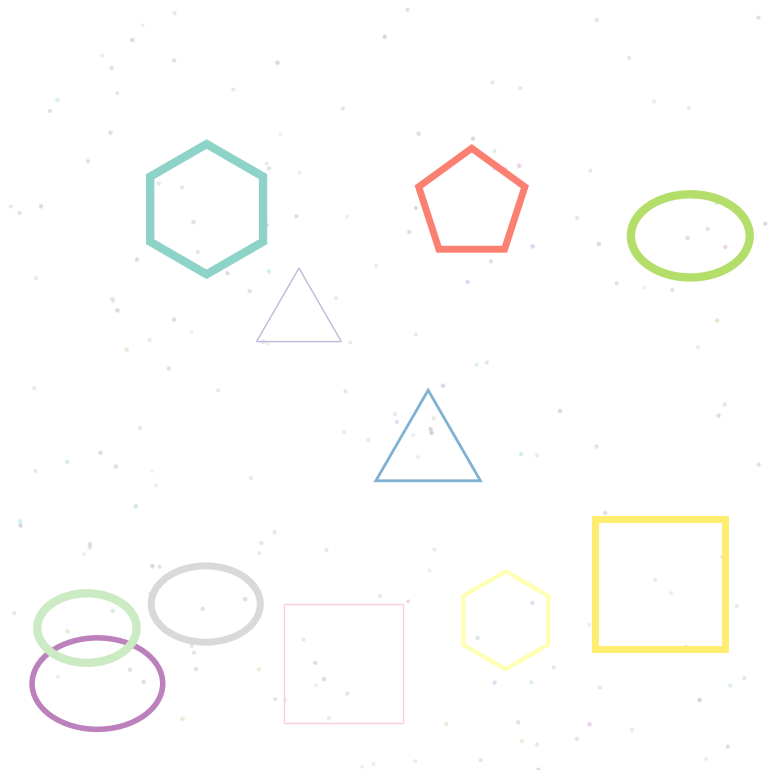[{"shape": "hexagon", "thickness": 3, "radius": 0.42, "center": [0.268, 0.728]}, {"shape": "hexagon", "thickness": 1.5, "radius": 0.32, "center": [0.657, 0.194]}, {"shape": "triangle", "thickness": 0.5, "radius": 0.32, "center": [0.388, 0.588]}, {"shape": "pentagon", "thickness": 2.5, "radius": 0.36, "center": [0.613, 0.735]}, {"shape": "triangle", "thickness": 1, "radius": 0.39, "center": [0.556, 0.415]}, {"shape": "oval", "thickness": 3, "radius": 0.39, "center": [0.896, 0.694]}, {"shape": "square", "thickness": 0.5, "radius": 0.39, "center": [0.447, 0.139]}, {"shape": "oval", "thickness": 2.5, "radius": 0.35, "center": [0.267, 0.216]}, {"shape": "oval", "thickness": 2, "radius": 0.42, "center": [0.126, 0.112]}, {"shape": "oval", "thickness": 3, "radius": 0.32, "center": [0.113, 0.184]}, {"shape": "square", "thickness": 2.5, "radius": 0.42, "center": [0.857, 0.241]}]